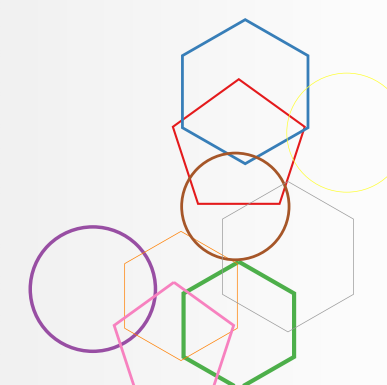[{"shape": "pentagon", "thickness": 1.5, "radius": 0.89, "center": [0.616, 0.615]}, {"shape": "hexagon", "thickness": 2, "radius": 0.94, "center": [0.633, 0.762]}, {"shape": "hexagon", "thickness": 3, "radius": 0.82, "center": [0.616, 0.155]}, {"shape": "circle", "thickness": 2.5, "radius": 0.81, "center": [0.24, 0.249]}, {"shape": "hexagon", "thickness": 0.5, "radius": 0.84, "center": [0.467, 0.231]}, {"shape": "circle", "thickness": 0.5, "radius": 0.77, "center": [0.895, 0.655]}, {"shape": "circle", "thickness": 2, "radius": 0.69, "center": [0.607, 0.464]}, {"shape": "pentagon", "thickness": 2, "radius": 0.81, "center": [0.449, 0.105]}, {"shape": "hexagon", "thickness": 0.5, "radius": 0.98, "center": [0.743, 0.333]}]